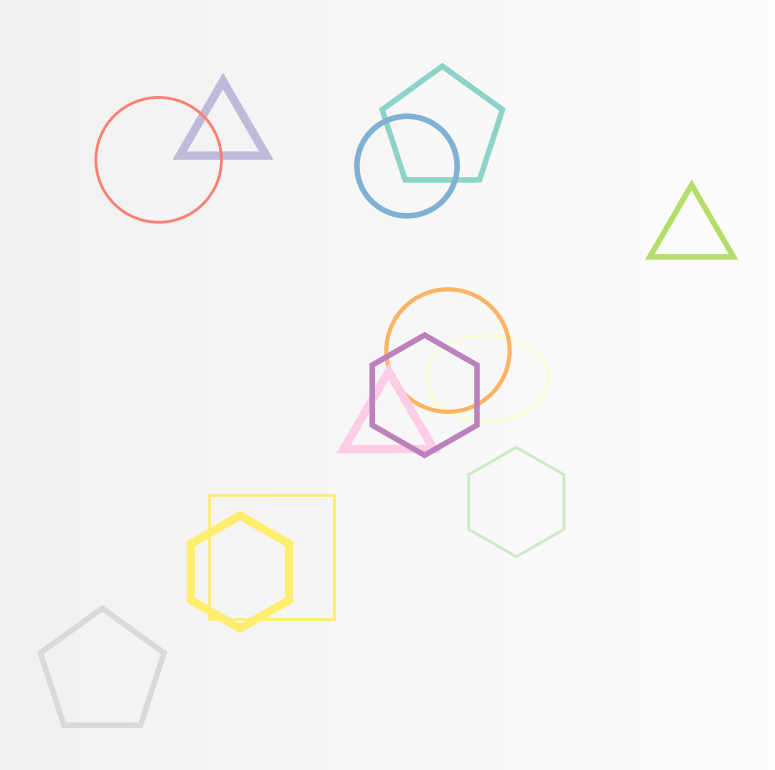[{"shape": "pentagon", "thickness": 2, "radius": 0.41, "center": [0.571, 0.832]}, {"shape": "oval", "thickness": 0.5, "radius": 0.4, "center": [0.629, 0.509]}, {"shape": "triangle", "thickness": 3, "radius": 0.32, "center": [0.288, 0.83]}, {"shape": "circle", "thickness": 1, "radius": 0.41, "center": [0.205, 0.792]}, {"shape": "circle", "thickness": 2, "radius": 0.32, "center": [0.525, 0.784]}, {"shape": "circle", "thickness": 1.5, "radius": 0.4, "center": [0.578, 0.545]}, {"shape": "triangle", "thickness": 2, "radius": 0.31, "center": [0.892, 0.698]}, {"shape": "triangle", "thickness": 3, "radius": 0.34, "center": [0.502, 0.45]}, {"shape": "pentagon", "thickness": 2, "radius": 0.42, "center": [0.132, 0.126]}, {"shape": "hexagon", "thickness": 2, "radius": 0.39, "center": [0.548, 0.487]}, {"shape": "hexagon", "thickness": 1, "radius": 0.35, "center": [0.666, 0.348]}, {"shape": "hexagon", "thickness": 3, "radius": 0.37, "center": [0.31, 0.257]}, {"shape": "square", "thickness": 1, "radius": 0.4, "center": [0.351, 0.277]}]